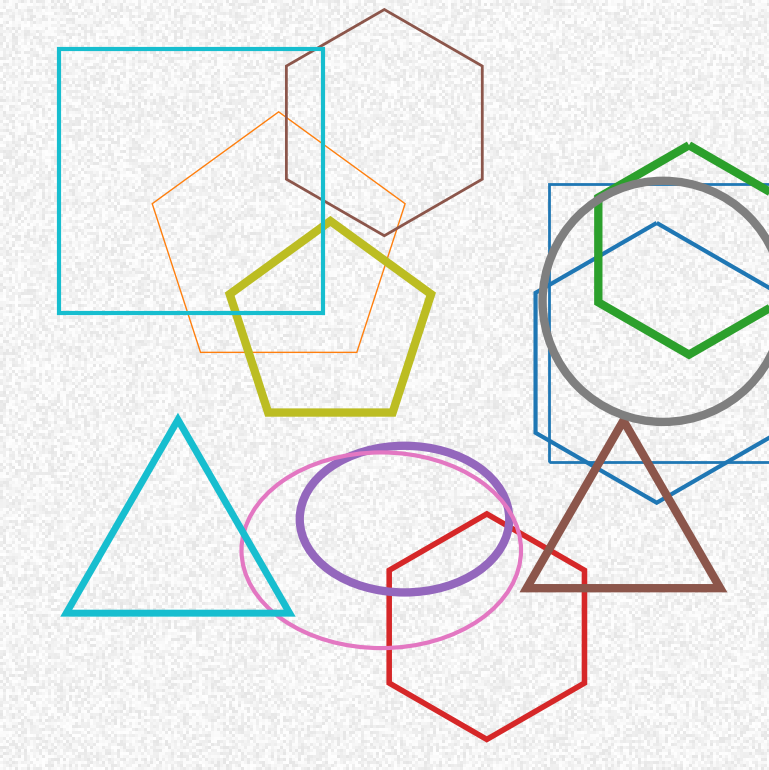[{"shape": "square", "thickness": 1, "radius": 0.9, "center": [0.894, 0.581]}, {"shape": "hexagon", "thickness": 1.5, "radius": 0.91, "center": [0.853, 0.529]}, {"shape": "pentagon", "thickness": 0.5, "radius": 0.86, "center": [0.362, 0.682]}, {"shape": "hexagon", "thickness": 3, "radius": 0.68, "center": [0.895, 0.675]}, {"shape": "hexagon", "thickness": 2, "radius": 0.73, "center": [0.632, 0.186]}, {"shape": "oval", "thickness": 3, "radius": 0.68, "center": [0.525, 0.326]}, {"shape": "triangle", "thickness": 3, "radius": 0.73, "center": [0.81, 0.309]}, {"shape": "hexagon", "thickness": 1, "radius": 0.73, "center": [0.499, 0.841]}, {"shape": "oval", "thickness": 1.5, "radius": 0.91, "center": [0.495, 0.285]}, {"shape": "circle", "thickness": 3, "radius": 0.78, "center": [0.861, 0.609]}, {"shape": "pentagon", "thickness": 3, "radius": 0.69, "center": [0.429, 0.575]}, {"shape": "square", "thickness": 1.5, "radius": 0.86, "center": [0.248, 0.764]}, {"shape": "triangle", "thickness": 2.5, "radius": 0.84, "center": [0.231, 0.287]}]